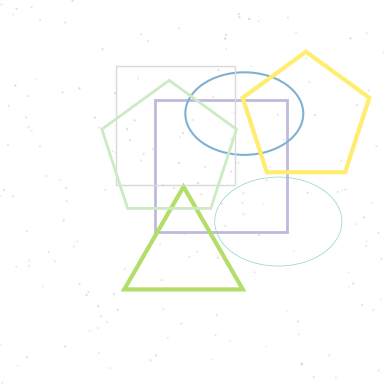[{"shape": "oval", "thickness": 0.5, "radius": 0.83, "center": [0.723, 0.425]}, {"shape": "square", "thickness": 2, "radius": 0.85, "center": [0.575, 0.569]}, {"shape": "oval", "thickness": 1.5, "radius": 0.77, "center": [0.635, 0.705]}, {"shape": "triangle", "thickness": 3, "radius": 0.89, "center": [0.477, 0.337]}, {"shape": "square", "thickness": 1, "radius": 0.77, "center": [0.457, 0.674]}, {"shape": "pentagon", "thickness": 2, "radius": 0.92, "center": [0.439, 0.607]}, {"shape": "pentagon", "thickness": 3, "radius": 0.87, "center": [0.795, 0.693]}]